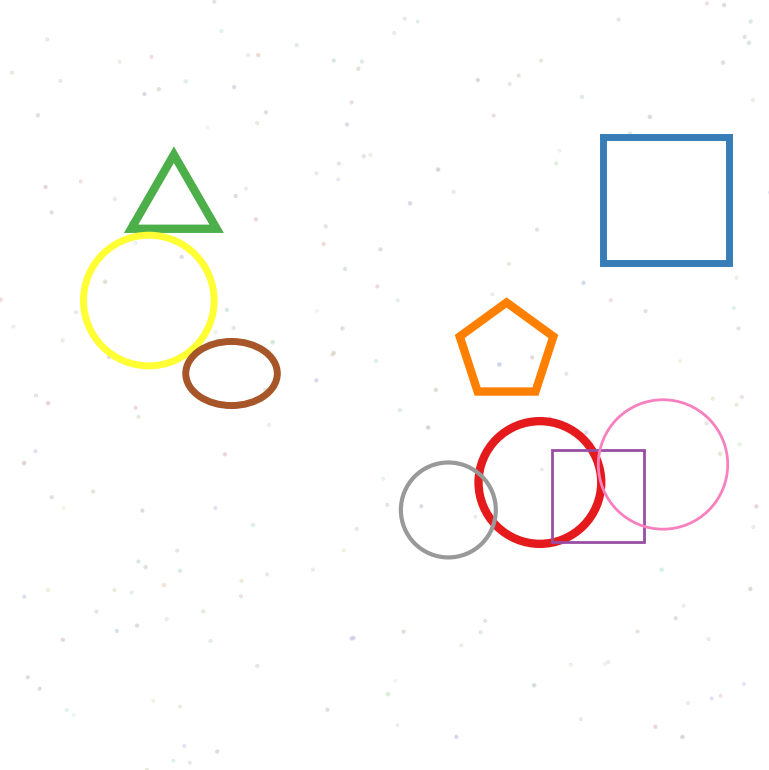[{"shape": "circle", "thickness": 3, "radius": 0.4, "center": [0.701, 0.373]}, {"shape": "square", "thickness": 2.5, "radius": 0.41, "center": [0.864, 0.741]}, {"shape": "triangle", "thickness": 3, "radius": 0.32, "center": [0.226, 0.735]}, {"shape": "square", "thickness": 1, "radius": 0.3, "center": [0.777, 0.356]}, {"shape": "pentagon", "thickness": 3, "radius": 0.32, "center": [0.658, 0.543]}, {"shape": "circle", "thickness": 2.5, "radius": 0.42, "center": [0.193, 0.61]}, {"shape": "oval", "thickness": 2.5, "radius": 0.3, "center": [0.301, 0.515]}, {"shape": "circle", "thickness": 1, "radius": 0.42, "center": [0.861, 0.397]}, {"shape": "circle", "thickness": 1.5, "radius": 0.31, "center": [0.582, 0.338]}]